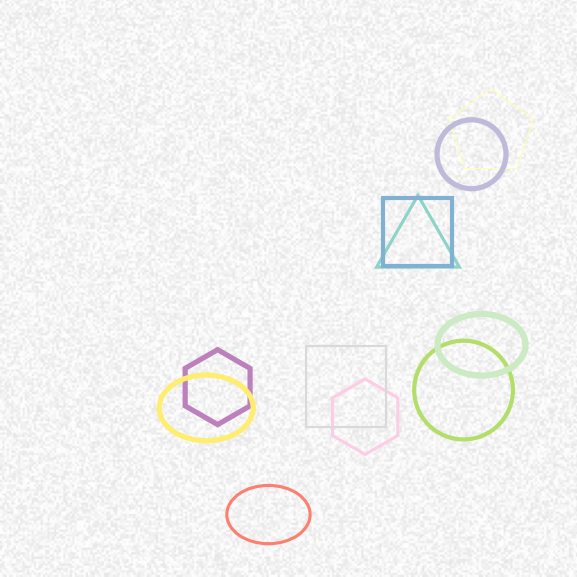[{"shape": "triangle", "thickness": 1.5, "radius": 0.41, "center": [0.724, 0.578]}, {"shape": "pentagon", "thickness": 0.5, "radius": 0.38, "center": [0.85, 0.769]}, {"shape": "circle", "thickness": 2.5, "radius": 0.3, "center": [0.816, 0.732]}, {"shape": "oval", "thickness": 1.5, "radius": 0.36, "center": [0.465, 0.108]}, {"shape": "square", "thickness": 2, "radius": 0.3, "center": [0.723, 0.598]}, {"shape": "circle", "thickness": 2, "radius": 0.43, "center": [0.803, 0.324]}, {"shape": "hexagon", "thickness": 1.5, "radius": 0.33, "center": [0.632, 0.278]}, {"shape": "square", "thickness": 1, "radius": 0.35, "center": [0.599, 0.33]}, {"shape": "hexagon", "thickness": 2.5, "radius": 0.32, "center": [0.377, 0.329]}, {"shape": "oval", "thickness": 3, "radius": 0.38, "center": [0.834, 0.402]}, {"shape": "oval", "thickness": 2.5, "radius": 0.41, "center": [0.357, 0.293]}]